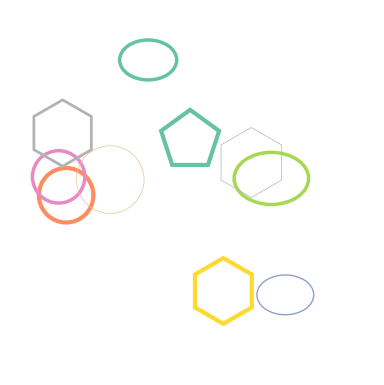[{"shape": "pentagon", "thickness": 3, "radius": 0.4, "center": [0.494, 0.636]}, {"shape": "oval", "thickness": 2.5, "radius": 0.37, "center": [0.385, 0.844]}, {"shape": "circle", "thickness": 3, "radius": 0.35, "center": [0.172, 0.493]}, {"shape": "oval", "thickness": 1, "radius": 0.37, "center": [0.741, 0.234]}, {"shape": "circle", "thickness": 2.5, "radius": 0.34, "center": [0.152, 0.541]}, {"shape": "oval", "thickness": 2.5, "radius": 0.48, "center": [0.705, 0.537]}, {"shape": "hexagon", "thickness": 3, "radius": 0.43, "center": [0.58, 0.244]}, {"shape": "circle", "thickness": 0.5, "radius": 0.44, "center": [0.286, 0.534]}, {"shape": "hexagon", "thickness": 2, "radius": 0.43, "center": [0.163, 0.654]}, {"shape": "hexagon", "thickness": 0.5, "radius": 0.45, "center": [0.653, 0.578]}]